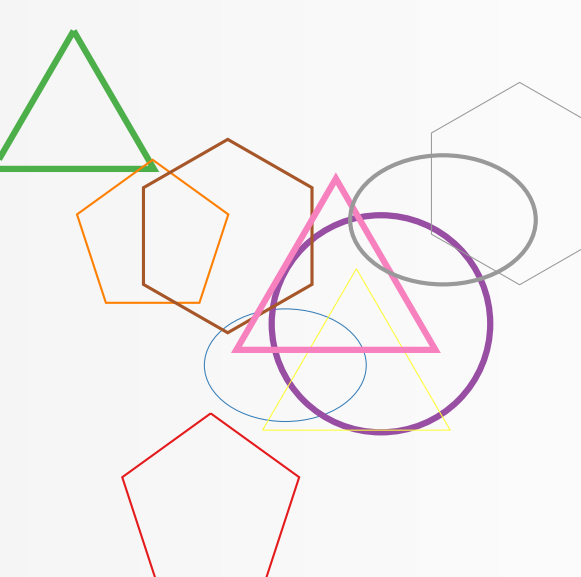[{"shape": "pentagon", "thickness": 1, "radius": 0.8, "center": [0.363, 0.123]}, {"shape": "oval", "thickness": 0.5, "radius": 0.7, "center": [0.491, 0.367]}, {"shape": "triangle", "thickness": 3, "radius": 0.8, "center": [0.127, 0.786]}, {"shape": "circle", "thickness": 3, "radius": 0.94, "center": [0.655, 0.438]}, {"shape": "pentagon", "thickness": 1, "radius": 0.68, "center": [0.263, 0.586]}, {"shape": "triangle", "thickness": 0.5, "radius": 0.93, "center": [0.613, 0.347]}, {"shape": "hexagon", "thickness": 1.5, "radius": 0.84, "center": [0.392, 0.59]}, {"shape": "triangle", "thickness": 3, "radius": 0.99, "center": [0.578, 0.492]}, {"shape": "oval", "thickness": 2, "radius": 0.8, "center": [0.762, 0.618]}, {"shape": "hexagon", "thickness": 0.5, "radius": 0.88, "center": [0.894, 0.681]}]